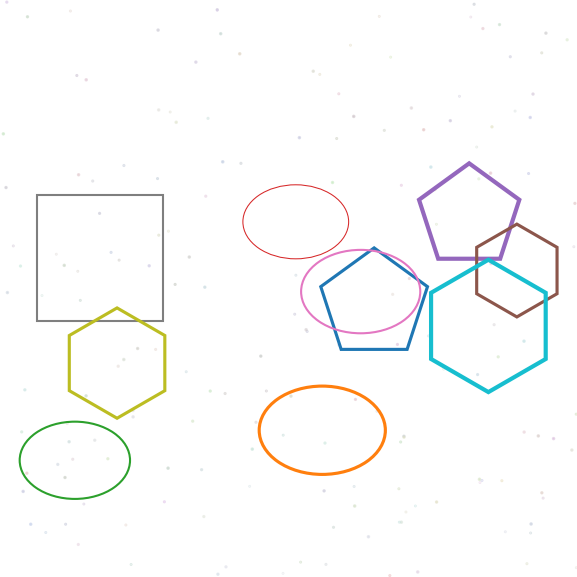[{"shape": "pentagon", "thickness": 1.5, "radius": 0.49, "center": [0.648, 0.473]}, {"shape": "oval", "thickness": 1.5, "radius": 0.55, "center": [0.558, 0.254]}, {"shape": "oval", "thickness": 1, "radius": 0.48, "center": [0.13, 0.202]}, {"shape": "oval", "thickness": 0.5, "radius": 0.46, "center": [0.512, 0.615]}, {"shape": "pentagon", "thickness": 2, "radius": 0.46, "center": [0.812, 0.625]}, {"shape": "hexagon", "thickness": 1.5, "radius": 0.4, "center": [0.895, 0.531]}, {"shape": "oval", "thickness": 1, "radius": 0.52, "center": [0.625, 0.494]}, {"shape": "square", "thickness": 1, "radius": 0.55, "center": [0.174, 0.552]}, {"shape": "hexagon", "thickness": 1.5, "radius": 0.48, "center": [0.203, 0.37]}, {"shape": "hexagon", "thickness": 2, "radius": 0.57, "center": [0.846, 0.435]}]